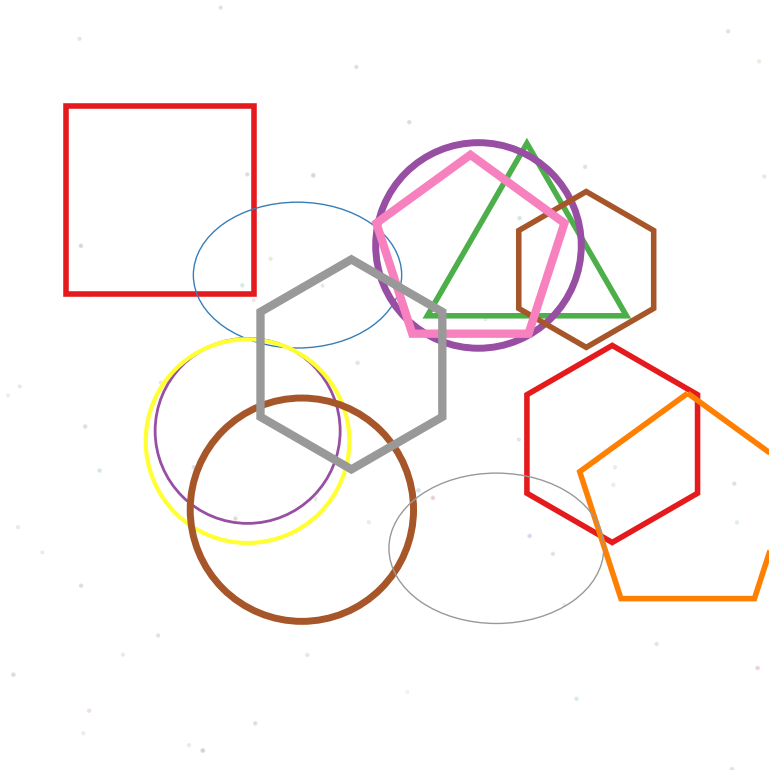[{"shape": "hexagon", "thickness": 2, "radius": 0.64, "center": [0.795, 0.423]}, {"shape": "square", "thickness": 2, "radius": 0.61, "center": [0.208, 0.741]}, {"shape": "oval", "thickness": 0.5, "radius": 0.68, "center": [0.386, 0.643]}, {"shape": "triangle", "thickness": 2, "radius": 0.75, "center": [0.684, 0.665]}, {"shape": "circle", "thickness": 1, "radius": 0.6, "center": [0.322, 0.44]}, {"shape": "circle", "thickness": 2.5, "radius": 0.67, "center": [0.621, 0.681]}, {"shape": "pentagon", "thickness": 2, "radius": 0.74, "center": [0.893, 0.342]}, {"shape": "circle", "thickness": 1.5, "radius": 0.66, "center": [0.321, 0.427]}, {"shape": "hexagon", "thickness": 2, "radius": 0.51, "center": [0.761, 0.65]}, {"shape": "circle", "thickness": 2.5, "radius": 0.73, "center": [0.392, 0.338]}, {"shape": "pentagon", "thickness": 3, "radius": 0.64, "center": [0.611, 0.671]}, {"shape": "hexagon", "thickness": 3, "radius": 0.68, "center": [0.456, 0.527]}, {"shape": "oval", "thickness": 0.5, "radius": 0.7, "center": [0.645, 0.288]}]